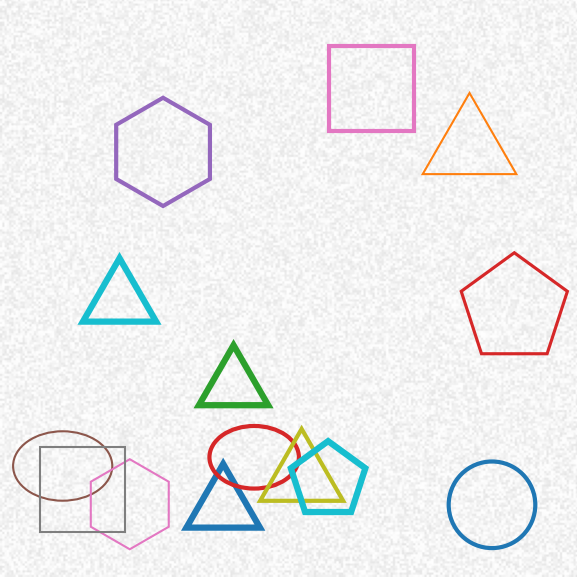[{"shape": "circle", "thickness": 2, "radius": 0.37, "center": [0.852, 0.125]}, {"shape": "triangle", "thickness": 3, "radius": 0.37, "center": [0.386, 0.122]}, {"shape": "triangle", "thickness": 1, "radius": 0.47, "center": [0.813, 0.744]}, {"shape": "triangle", "thickness": 3, "radius": 0.35, "center": [0.404, 0.332]}, {"shape": "pentagon", "thickness": 1.5, "radius": 0.48, "center": [0.891, 0.465]}, {"shape": "oval", "thickness": 2, "radius": 0.39, "center": [0.44, 0.207]}, {"shape": "hexagon", "thickness": 2, "radius": 0.47, "center": [0.282, 0.736]}, {"shape": "oval", "thickness": 1, "radius": 0.43, "center": [0.109, 0.192]}, {"shape": "hexagon", "thickness": 1, "radius": 0.39, "center": [0.225, 0.126]}, {"shape": "square", "thickness": 2, "radius": 0.37, "center": [0.644, 0.846]}, {"shape": "square", "thickness": 1, "radius": 0.37, "center": [0.143, 0.151]}, {"shape": "triangle", "thickness": 2, "radius": 0.41, "center": [0.522, 0.173]}, {"shape": "pentagon", "thickness": 3, "radius": 0.34, "center": [0.568, 0.167]}, {"shape": "triangle", "thickness": 3, "radius": 0.37, "center": [0.207, 0.479]}]